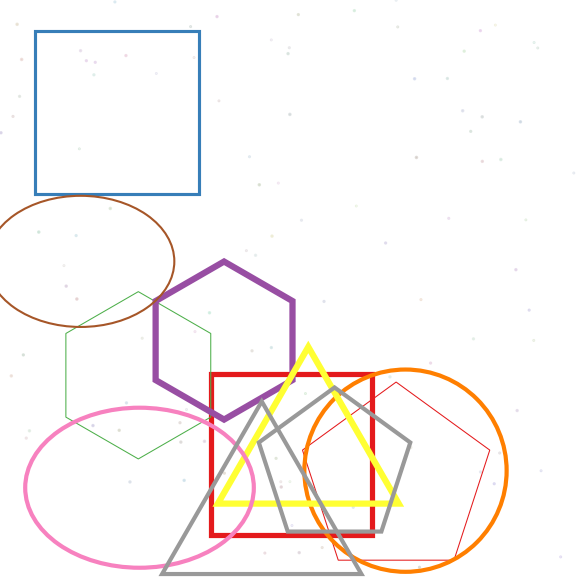[{"shape": "square", "thickness": 2.5, "radius": 0.7, "center": [0.504, 0.212]}, {"shape": "pentagon", "thickness": 0.5, "radius": 0.85, "center": [0.686, 0.167]}, {"shape": "square", "thickness": 1.5, "radius": 0.71, "center": [0.202, 0.804]}, {"shape": "hexagon", "thickness": 0.5, "radius": 0.72, "center": [0.24, 0.349]}, {"shape": "hexagon", "thickness": 3, "radius": 0.68, "center": [0.388, 0.409]}, {"shape": "circle", "thickness": 2, "radius": 0.88, "center": [0.702, 0.184]}, {"shape": "triangle", "thickness": 3, "radius": 0.9, "center": [0.534, 0.218]}, {"shape": "oval", "thickness": 1, "radius": 0.81, "center": [0.14, 0.547]}, {"shape": "oval", "thickness": 2, "radius": 0.99, "center": [0.242, 0.155]}, {"shape": "pentagon", "thickness": 2, "radius": 0.69, "center": [0.579, 0.19]}, {"shape": "triangle", "thickness": 2, "radius": 1.0, "center": [0.453, 0.105]}]